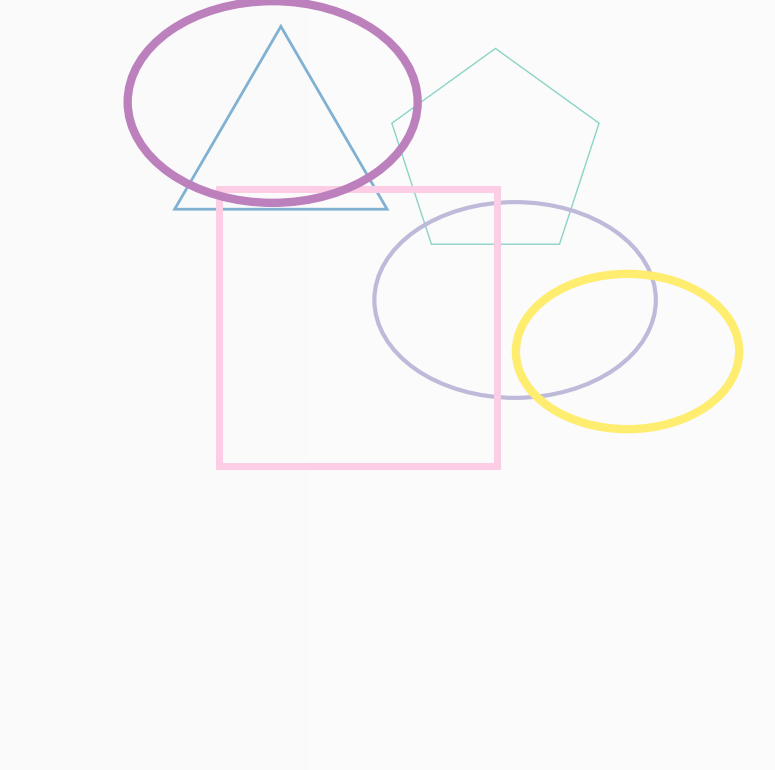[{"shape": "pentagon", "thickness": 0.5, "radius": 0.7, "center": [0.639, 0.797]}, {"shape": "oval", "thickness": 1.5, "radius": 0.91, "center": [0.665, 0.61]}, {"shape": "triangle", "thickness": 1, "radius": 0.79, "center": [0.362, 0.807]}, {"shape": "square", "thickness": 2.5, "radius": 0.9, "center": [0.462, 0.575]}, {"shape": "oval", "thickness": 3, "radius": 0.94, "center": [0.352, 0.868]}, {"shape": "oval", "thickness": 3, "radius": 0.72, "center": [0.81, 0.543]}]